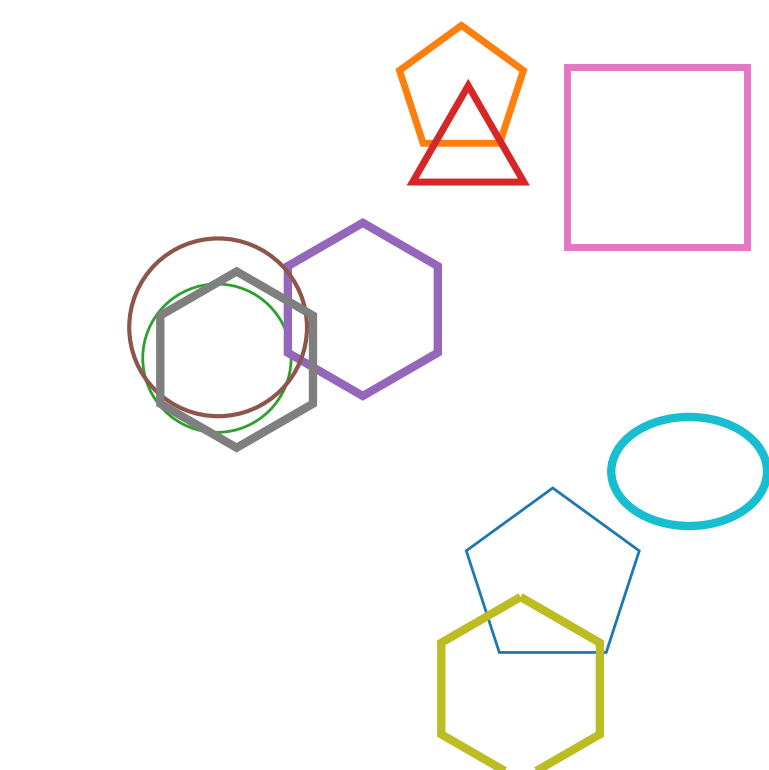[{"shape": "pentagon", "thickness": 1, "radius": 0.59, "center": [0.718, 0.248]}, {"shape": "pentagon", "thickness": 2.5, "radius": 0.42, "center": [0.599, 0.882]}, {"shape": "circle", "thickness": 1, "radius": 0.48, "center": [0.282, 0.535]}, {"shape": "triangle", "thickness": 2.5, "radius": 0.42, "center": [0.608, 0.805]}, {"shape": "hexagon", "thickness": 3, "radius": 0.56, "center": [0.471, 0.598]}, {"shape": "circle", "thickness": 1.5, "radius": 0.58, "center": [0.283, 0.575]}, {"shape": "square", "thickness": 2.5, "radius": 0.58, "center": [0.853, 0.796]}, {"shape": "hexagon", "thickness": 3, "radius": 0.57, "center": [0.307, 0.533]}, {"shape": "hexagon", "thickness": 3, "radius": 0.59, "center": [0.676, 0.106]}, {"shape": "oval", "thickness": 3, "radius": 0.51, "center": [0.895, 0.388]}]